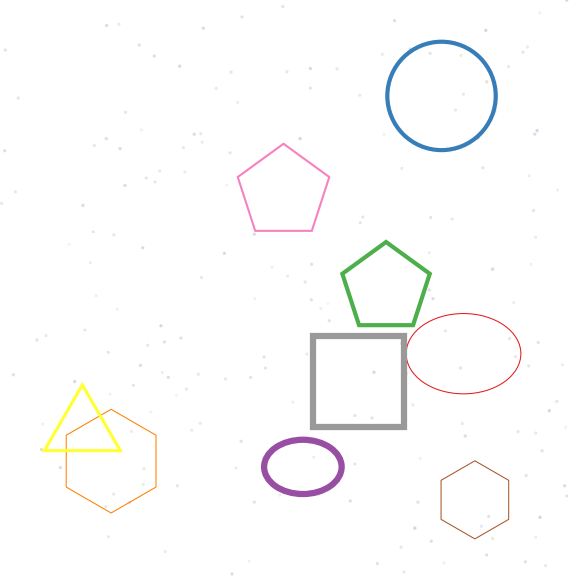[{"shape": "oval", "thickness": 0.5, "radius": 0.5, "center": [0.803, 0.387]}, {"shape": "circle", "thickness": 2, "radius": 0.47, "center": [0.765, 0.833]}, {"shape": "pentagon", "thickness": 2, "radius": 0.4, "center": [0.669, 0.5]}, {"shape": "oval", "thickness": 3, "radius": 0.34, "center": [0.524, 0.191]}, {"shape": "hexagon", "thickness": 0.5, "radius": 0.45, "center": [0.192, 0.201]}, {"shape": "triangle", "thickness": 1.5, "radius": 0.38, "center": [0.143, 0.257]}, {"shape": "hexagon", "thickness": 0.5, "radius": 0.34, "center": [0.822, 0.134]}, {"shape": "pentagon", "thickness": 1, "radius": 0.42, "center": [0.491, 0.667]}, {"shape": "square", "thickness": 3, "radius": 0.39, "center": [0.621, 0.338]}]